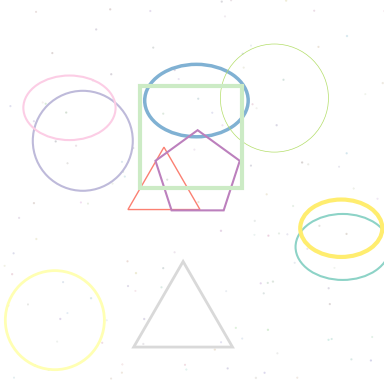[{"shape": "oval", "thickness": 1.5, "radius": 0.61, "center": [0.89, 0.359]}, {"shape": "circle", "thickness": 2, "radius": 0.64, "center": [0.142, 0.168]}, {"shape": "circle", "thickness": 1.5, "radius": 0.65, "center": [0.215, 0.634]}, {"shape": "triangle", "thickness": 1, "radius": 0.54, "center": [0.426, 0.51]}, {"shape": "oval", "thickness": 2.5, "radius": 0.67, "center": [0.51, 0.739]}, {"shape": "circle", "thickness": 0.5, "radius": 0.7, "center": [0.713, 0.745]}, {"shape": "oval", "thickness": 1.5, "radius": 0.6, "center": [0.18, 0.72]}, {"shape": "triangle", "thickness": 2, "radius": 0.74, "center": [0.476, 0.173]}, {"shape": "pentagon", "thickness": 1.5, "radius": 0.58, "center": [0.513, 0.547]}, {"shape": "square", "thickness": 3, "radius": 0.66, "center": [0.496, 0.643]}, {"shape": "oval", "thickness": 3, "radius": 0.53, "center": [0.886, 0.407]}]